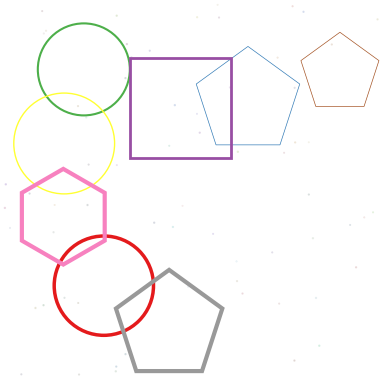[{"shape": "circle", "thickness": 2.5, "radius": 0.64, "center": [0.27, 0.258]}, {"shape": "pentagon", "thickness": 0.5, "radius": 0.71, "center": [0.644, 0.738]}, {"shape": "circle", "thickness": 1.5, "radius": 0.6, "center": [0.218, 0.82]}, {"shape": "square", "thickness": 2, "radius": 0.65, "center": [0.469, 0.719]}, {"shape": "circle", "thickness": 1, "radius": 0.65, "center": [0.167, 0.627]}, {"shape": "pentagon", "thickness": 0.5, "radius": 0.53, "center": [0.883, 0.81]}, {"shape": "hexagon", "thickness": 3, "radius": 0.62, "center": [0.164, 0.437]}, {"shape": "pentagon", "thickness": 3, "radius": 0.73, "center": [0.439, 0.154]}]